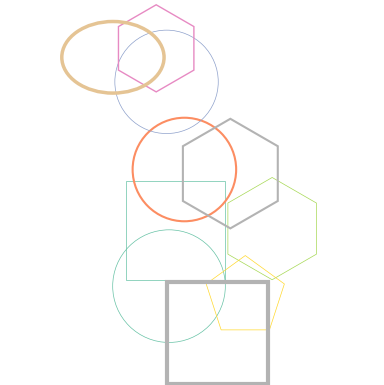[{"shape": "circle", "thickness": 0.5, "radius": 0.73, "center": [0.439, 0.257]}, {"shape": "square", "thickness": 0.5, "radius": 0.64, "center": [0.457, 0.402]}, {"shape": "circle", "thickness": 1.5, "radius": 0.67, "center": [0.479, 0.56]}, {"shape": "circle", "thickness": 0.5, "radius": 0.67, "center": [0.433, 0.787]}, {"shape": "hexagon", "thickness": 1, "radius": 0.57, "center": [0.406, 0.874]}, {"shape": "hexagon", "thickness": 0.5, "radius": 0.66, "center": [0.707, 0.406]}, {"shape": "pentagon", "thickness": 0.5, "radius": 0.53, "center": [0.637, 0.23]}, {"shape": "oval", "thickness": 2.5, "radius": 0.66, "center": [0.293, 0.851]}, {"shape": "square", "thickness": 3, "radius": 0.66, "center": [0.565, 0.135]}, {"shape": "hexagon", "thickness": 1.5, "radius": 0.71, "center": [0.598, 0.549]}]